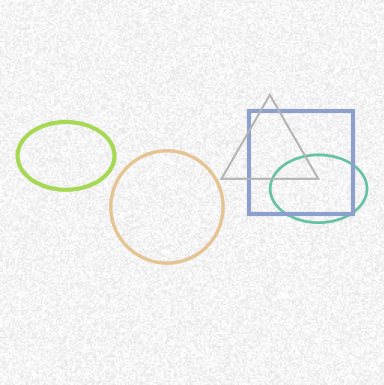[{"shape": "oval", "thickness": 2, "radius": 0.63, "center": [0.828, 0.51]}, {"shape": "square", "thickness": 3, "radius": 0.67, "center": [0.782, 0.577]}, {"shape": "oval", "thickness": 3, "radius": 0.63, "center": [0.172, 0.595]}, {"shape": "circle", "thickness": 2.5, "radius": 0.73, "center": [0.434, 0.462]}, {"shape": "triangle", "thickness": 1.5, "radius": 0.73, "center": [0.701, 0.608]}]